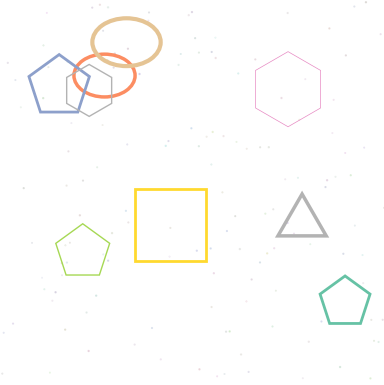[{"shape": "pentagon", "thickness": 2, "radius": 0.34, "center": [0.896, 0.215]}, {"shape": "oval", "thickness": 2.5, "radius": 0.4, "center": [0.271, 0.804]}, {"shape": "pentagon", "thickness": 2, "radius": 0.41, "center": [0.154, 0.776]}, {"shape": "hexagon", "thickness": 0.5, "radius": 0.49, "center": [0.748, 0.768]}, {"shape": "pentagon", "thickness": 1, "radius": 0.37, "center": [0.215, 0.345]}, {"shape": "square", "thickness": 2, "radius": 0.46, "center": [0.443, 0.416]}, {"shape": "oval", "thickness": 3, "radius": 0.44, "center": [0.329, 0.89]}, {"shape": "hexagon", "thickness": 1, "radius": 0.34, "center": [0.232, 0.765]}, {"shape": "triangle", "thickness": 2.5, "radius": 0.36, "center": [0.785, 0.424]}]